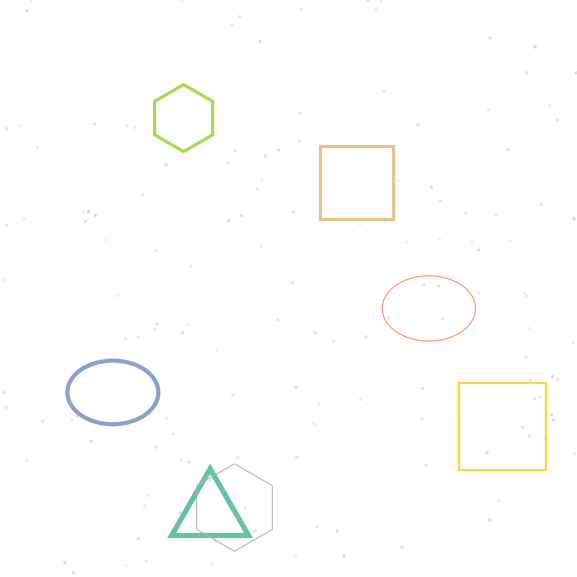[{"shape": "triangle", "thickness": 2.5, "radius": 0.38, "center": [0.364, 0.11]}, {"shape": "oval", "thickness": 0.5, "radius": 0.4, "center": [0.743, 0.465]}, {"shape": "oval", "thickness": 2, "radius": 0.39, "center": [0.195, 0.32]}, {"shape": "hexagon", "thickness": 1.5, "radius": 0.29, "center": [0.318, 0.795]}, {"shape": "square", "thickness": 1, "radius": 0.38, "center": [0.87, 0.261]}, {"shape": "square", "thickness": 1.5, "radius": 0.32, "center": [0.617, 0.683]}, {"shape": "hexagon", "thickness": 0.5, "radius": 0.38, "center": [0.406, 0.12]}]